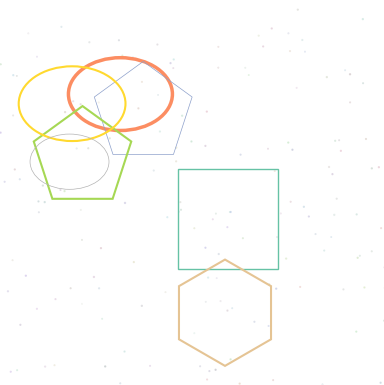[{"shape": "square", "thickness": 1, "radius": 0.65, "center": [0.593, 0.432]}, {"shape": "oval", "thickness": 2.5, "radius": 0.68, "center": [0.313, 0.756]}, {"shape": "pentagon", "thickness": 0.5, "radius": 0.67, "center": [0.372, 0.707]}, {"shape": "pentagon", "thickness": 1.5, "radius": 0.67, "center": [0.214, 0.591]}, {"shape": "oval", "thickness": 1.5, "radius": 0.69, "center": [0.187, 0.731]}, {"shape": "hexagon", "thickness": 1.5, "radius": 0.69, "center": [0.584, 0.188]}, {"shape": "oval", "thickness": 0.5, "radius": 0.51, "center": [0.181, 0.58]}]